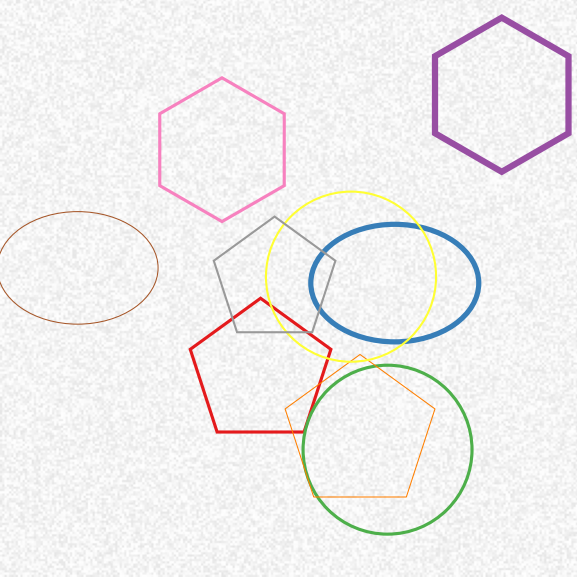[{"shape": "pentagon", "thickness": 1.5, "radius": 0.64, "center": [0.451, 0.355]}, {"shape": "oval", "thickness": 2.5, "radius": 0.73, "center": [0.684, 0.509]}, {"shape": "circle", "thickness": 1.5, "radius": 0.73, "center": [0.671, 0.22]}, {"shape": "hexagon", "thickness": 3, "radius": 0.67, "center": [0.869, 0.835]}, {"shape": "pentagon", "thickness": 0.5, "radius": 0.68, "center": [0.623, 0.249]}, {"shape": "circle", "thickness": 1, "radius": 0.74, "center": [0.608, 0.52]}, {"shape": "oval", "thickness": 0.5, "radius": 0.7, "center": [0.135, 0.535]}, {"shape": "hexagon", "thickness": 1.5, "radius": 0.62, "center": [0.384, 0.74]}, {"shape": "pentagon", "thickness": 1, "radius": 0.55, "center": [0.476, 0.513]}]